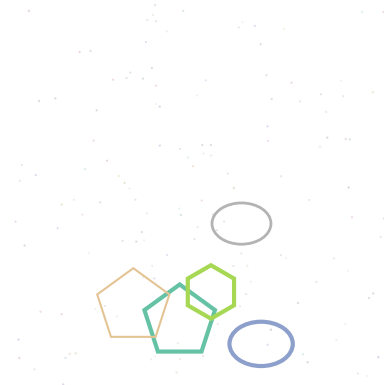[{"shape": "pentagon", "thickness": 3, "radius": 0.48, "center": [0.467, 0.165]}, {"shape": "oval", "thickness": 3, "radius": 0.41, "center": [0.678, 0.107]}, {"shape": "hexagon", "thickness": 3, "radius": 0.35, "center": [0.548, 0.242]}, {"shape": "pentagon", "thickness": 1.5, "radius": 0.49, "center": [0.346, 0.205]}, {"shape": "oval", "thickness": 2, "radius": 0.38, "center": [0.627, 0.419]}]